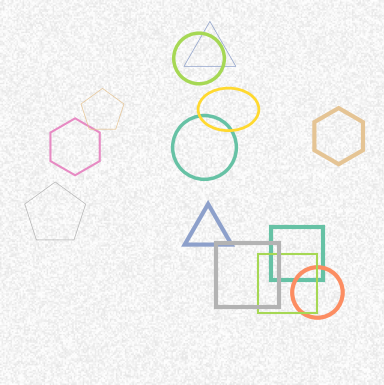[{"shape": "square", "thickness": 3, "radius": 0.34, "center": [0.771, 0.342]}, {"shape": "circle", "thickness": 2.5, "radius": 0.41, "center": [0.531, 0.617]}, {"shape": "circle", "thickness": 3, "radius": 0.33, "center": [0.825, 0.24]}, {"shape": "triangle", "thickness": 0.5, "radius": 0.39, "center": [0.545, 0.867]}, {"shape": "triangle", "thickness": 3, "radius": 0.35, "center": [0.541, 0.4]}, {"shape": "hexagon", "thickness": 1.5, "radius": 0.37, "center": [0.195, 0.619]}, {"shape": "square", "thickness": 1.5, "radius": 0.38, "center": [0.747, 0.264]}, {"shape": "circle", "thickness": 2.5, "radius": 0.33, "center": [0.517, 0.848]}, {"shape": "oval", "thickness": 2, "radius": 0.39, "center": [0.593, 0.716]}, {"shape": "hexagon", "thickness": 3, "radius": 0.36, "center": [0.88, 0.646]}, {"shape": "pentagon", "thickness": 0.5, "radius": 0.29, "center": [0.266, 0.712]}, {"shape": "square", "thickness": 3, "radius": 0.41, "center": [0.643, 0.285]}, {"shape": "pentagon", "thickness": 0.5, "radius": 0.42, "center": [0.143, 0.444]}]